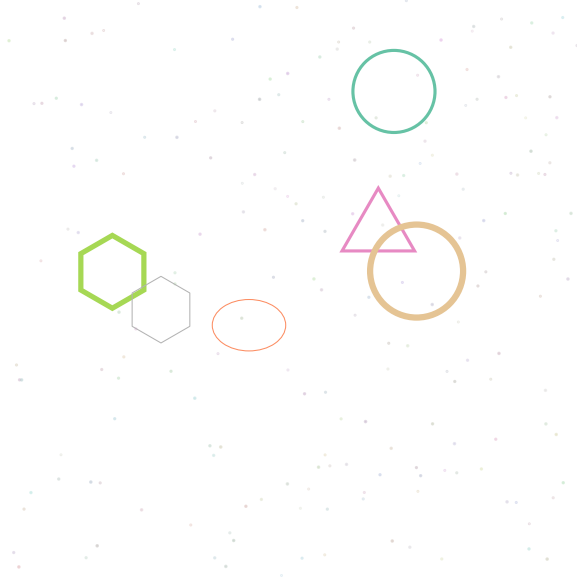[{"shape": "circle", "thickness": 1.5, "radius": 0.36, "center": [0.682, 0.841]}, {"shape": "oval", "thickness": 0.5, "radius": 0.32, "center": [0.431, 0.436]}, {"shape": "triangle", "thickness": 1.5, "radius": 0.36, "center": [0.655, 0.601]}, {"shape": "hexagon", "thickness": 2.5, "radius": 0.32, "center": [0.195, 0.528]}, {"shape": "circle", "thickness": 3, "radius": 0.4, "center": [0.721, 0.53]}, {"shape": "hexagon", "thickness": 0.5, "radius": 0.29, "center": [0.279, 0.463]}]